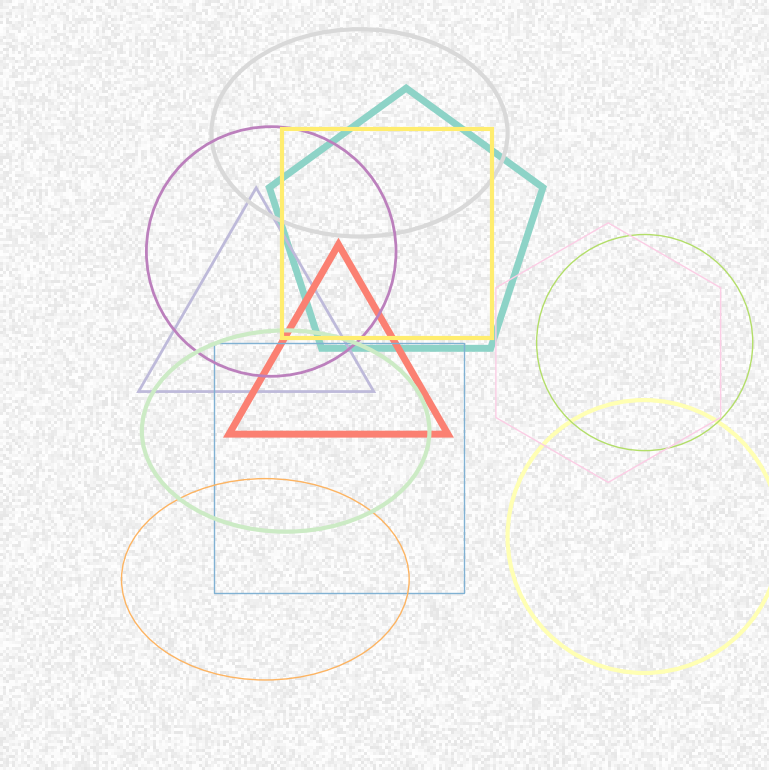[{"shape": "pentagon", "thickness": 2.5, "radius": 0.93, "center": [0.527, 0.699]}, {"shape": "circle", "thickness": 1.5, "radius": 0.89, "center": [0.836, 0.303]}, {"shape": "triangle", "thickness": 1, "radius": 0.88, "center": [0.333, 0.58]}, {"shape": "triangle", "thickness": 2.5, "radius": 0.82, "center": [0.44, 0.518]}, {"shape": "square", "thickness": 0.5, "radius": 0.81, "center": [0.441, 0.392]}, {"shape": "oval", "thickness": 0.5, "radius": 0.93, "center": [0.345, 0.248]}, {"shape": "circle", "thickness": 0.5, "radius": 0.7, "center": [0.837, 0.555]}, {"shape": "hexagon", "thickness": 0.5, "radius": 0.84, "center": [0.79, 0.542]}, {"shape": "oval", "thickness": 1.5, "radius": 0.96, "center": [0.467, 0.827]}, {"shape": "circle", "thickness": 1, "radius": 0.81, "center": [0.352, 0.673]}, {"shape": "oval", "thickness": 1.5, "radius": 0.93, "center": [0.371, 0.44]}, {"shape": "square", "thickness": 1.5, "radius": 0.68, "center": [0.503, 0.697]}]